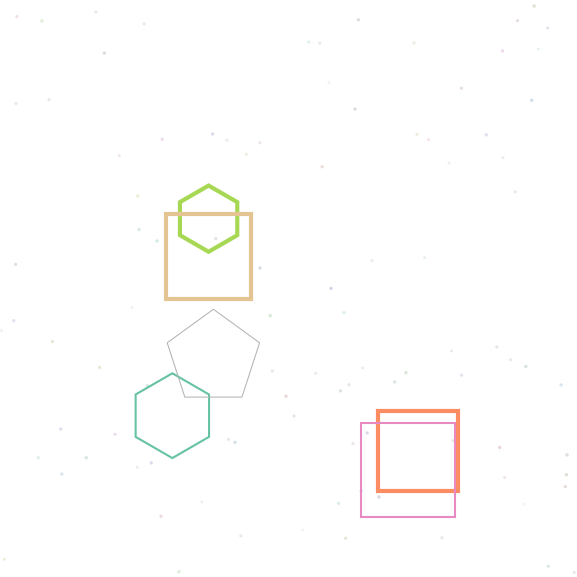[{"shape": "hexagon", "thickness": 1, "radius": 0.37, "center": [0.298, 0.279]}, {"shape": "square", "thickness": 2, "radius": 0.35, "center": [0.725, 0.219]}, {"shape": "square", "thickness": 1, "radius": 0.41, "center": [0.706, 0.185]}, {"shape": "hexagon", "thickness": 2, "radius": 0.29, "center": [0.361, 0.621]}, {"shape": "square", "thickness": 2, "radius": 0.37, "center": [0.361, 0.556]}, {"shape": "pentagon", "thickness": 0.5, "radius": 0.42, "center": [0.37, 0.38]}]